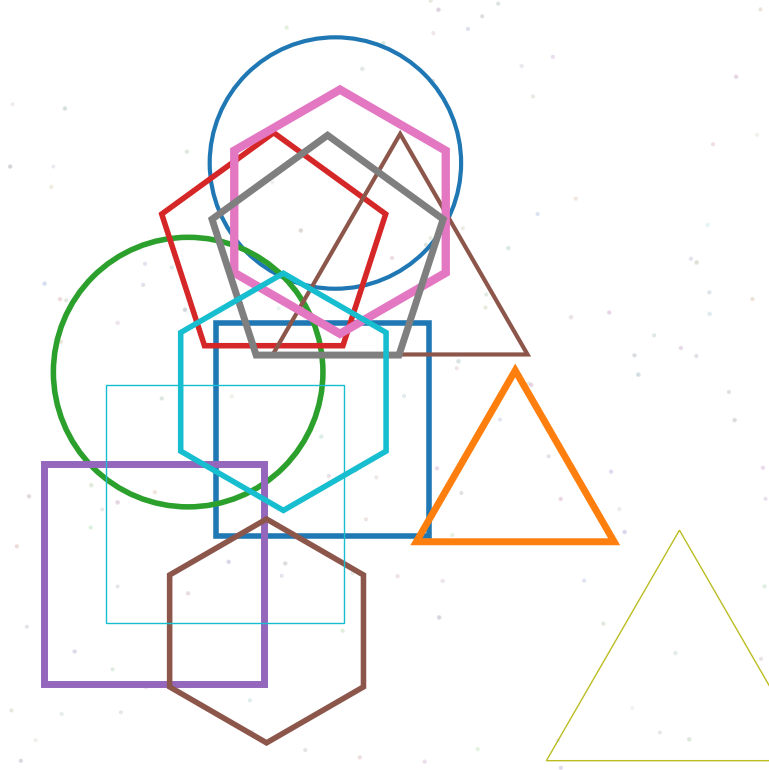[{"shape": "circle", "thickness": 1.5, "radius": 0.82, "center": [0.436, 0.788]}, {"shape": "square", "thickness": 2, "radius": 0.69, "center": [0.419, 0.442]}, {"shape": "triangle", "thickness": 2.5, "radius": 0.74, "center": [0.669, 0.371]}, {"shape": "circle", "thickness": 2, "radius": 0.88, "center": [0.244, 0.517]}, {"shape": "pentagon", "thickness": 2, "radius": 0.76, "center": [0.355, 0.675]}, {"shape": "square", "thickness": 2.5, "radius": 0.72, "center": [0.2, 0.255]}, {"shape": "triangle", "thickness": 1.5, "radius": 0.95, "center": [0.52, 0.635]}, {"shape": "hexagon", "thickness": 2, "radius": 0.73, "center": [0.346, 0.181]}, {"shape": "hexagon", "thickness": 3, "radius": 0.79, "center": [0.442, 0.725]}, {"shape": "pentagon", "thickness": 2.5, "radius": 0.79, "center": [0.425, 0.667]}, {"shape": "triangle", "thickness": 0.5, "radius": 1.0, "center": [0.882, 0.112]}, {"shape": "square", "thickness": 0.5, "radius": 0.77, "center": [0.292, 0.345]}, {"shape": "hexagon", "thickness": 2, "radius": 0.77, "center": [0.368, 0.491]}]